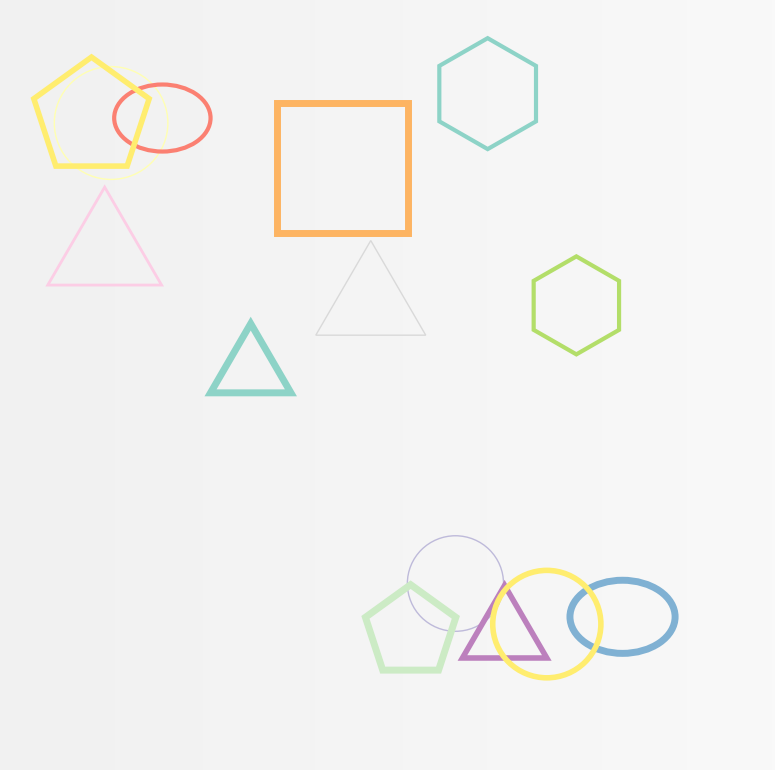[{"shape": "triangle", "thickness": 2.5, "radius": 0.3, "center": [0.324, 0.52]}, {"shape": "hexagon", "thickness": 1.5, "radius": 0.36, "center": [0.629, 0.878]}, {"shape": "circle", "thickness": 0.5, "radius": 0.37, "center": [0.143, 0.84]}, {"shape": "circle", "thickness": 0.5, "radius": 0.31, "center": [0.588, 0.242]}, {"shape": "oval", "thickness": 1.5, "radius": 0.31, "center": [0.21, 0.847]}, {"shape": "oval", "thickness": 2.5, "radius": 0.34, "center": [0.803, 0.199]}, {"shape": "square", "thickness": 2.5, "radius": 0.42, "center": [0.442, 0.782]}, {"shape": "hexagon", "thickness": 1.5, "radius": 0.32, "center": [0.744, 0.603]}, {"shape": "triangle", "thickness": 1, "radius": 0.42, "center": [0.135, 0.672]}, {"shape": "triangle", "thickness": 0.5, "radius": 0.41, "center": [0.478, 0.606]}, {"shape": "triangle", "thickness": 2, "radius": 0.31, "center": [0.651, 0.177]}, {"shape": "pentagon", "thickness": 2.5, "radius": 0.31, "center": [0.53, 0.179]}, {"shape": "pentagon", "thickness": 2, "radius": 0.39, "center": [0.118, 0.848]}, {"shape": "circle", "thickness": 2, "radius": 0.35, "center": [0.706, 0.189]}]